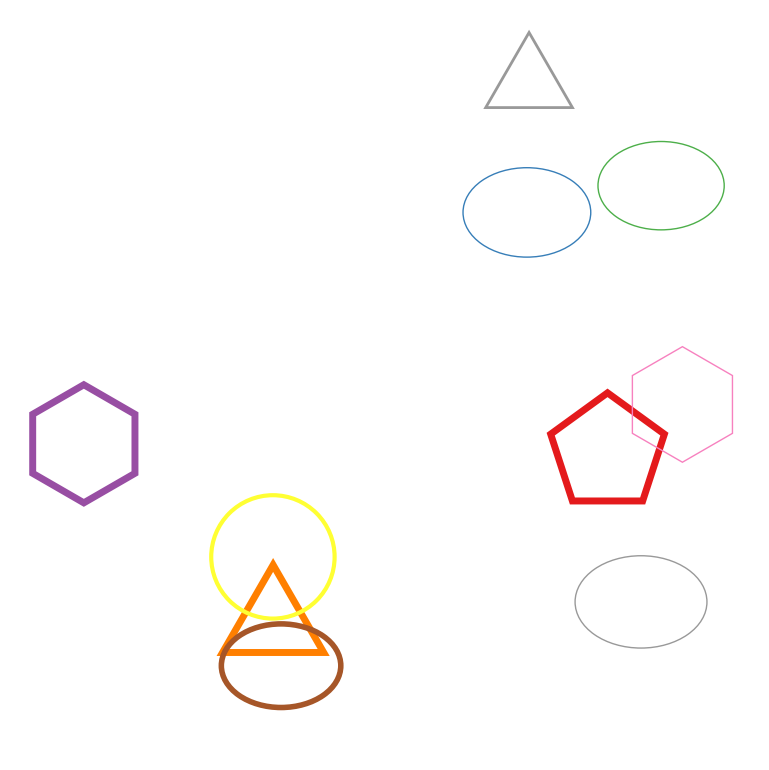[{"shape": "pentagon", "thickness": 2.5, "radius": 0.39, "center": [0.789, 0.412]}, {"shape": "oval", "thickness": 0.5, "radius": 0.41, "center": [0.684, 0.724]}, {"shape": "oval", "thickness": 0.5, "radius": 0.41, "center": [0.859, 0.759]}, {"shape": "hexagon", "thickness": 2.5, "radius": 0.38, "center": [0.109, 0.424]}, {"shape": "triangle", "thickness": 2.5, "radius": 0.38, "center": [0.355, 0.191]}, {"shape": "circle", "thickness": 1.5, "radius": 0.4, "center": [0.354, 0.277]}, {"shape": "oval", "thickness": 2, "radius": 0.39, "center": [0.365, 0.135]}, {"shape": "hexagon", "thickness": 0.5, "radius": 0.38, "center": [0.886, 0.475]}, {"shape": "oval", "thickness": 0.5, "radius": 0.43, "center": [0.832, 0.218]}, {"shape": "triangle", "thickness": 1, "radius": 0.33, "center": [0.687, 0.893]}]